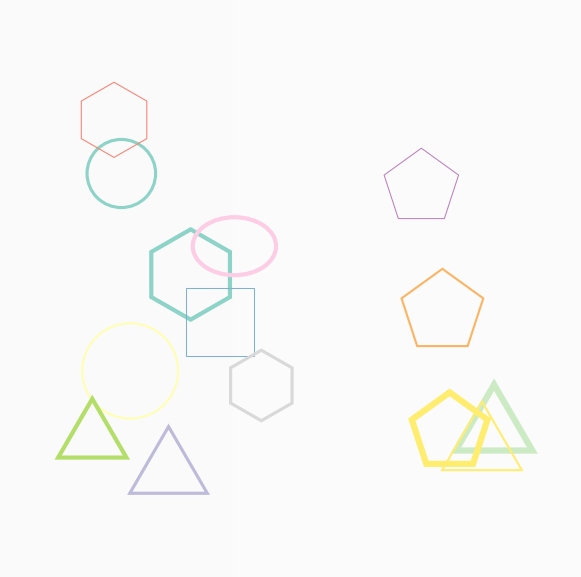[{"shape": "hexagon", "thickness": 2, "radius": 0.39, "center": [0.328, 0.524]}, {"shape": "circle", "thickness": 1.5, "radius": 0.29, "center": [0.209, 0.699]}, {"shape": "circle", "thickness": 1, "radius": 0.41, "center": [0.224, 0.357]}, {"shape": "triangle", "thickness": 1.5, "radius": 0.38, "center": [0.29, 0.183]}, {"shape": "hexagon", "thickness": 0.5, "radius": 0.33, "center": [0.196, 0.792]}, {"shape": "square", "thickness": 0.5, "radius": 0.29, "center": [0.378, 0.442]}, {"shape": "pentagon", "thickness": 1, "radius": 0.37, "center": [0.761, 0.46]}, {"shape": "triangle", "thickness": 2, "radius": 0.34, "center": [0.159, 0.241]}, {"shape": "oval", "thickness": 2, "radius": 0.36, "center": [0.403, 0.573]}, {"shape": "hexagon", "thickness": 1.5, "radius": 0.31, "center": [0.45, 0.332]}, {"shape": "pentagon", "thickness": 0.5, "radius": 0.34, "center": [0.725, 0.675]}, {"shape": "triangle", "thickness": 3, "radius": 0.38, "center": [0.85, 0.257]}, {"shape": "triangle", "thickness": 1, "radius": 0.4, "center": [0.829, 0.225]}, {"shape": "pentagon", "thickness": 3, "radius": 0.34, "center": [0.774, 0.251]}]